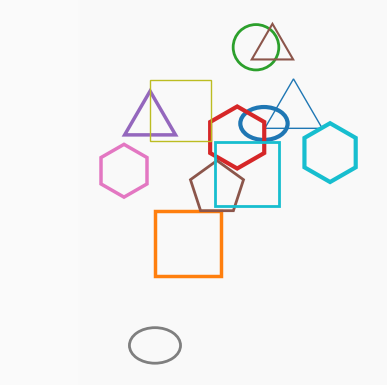[{"shape": "triangle", "thickness": 1, "radius": 0.43, "center": [0.757, 0.709]}, {"shape": "oval", "thickness": 3, "radius": 0.31, "center": [0.681, 0.679]}, {"shape": "square", "thickness": 2.5, "radius": 0.42, "center": [0.485, 0.367]}, {"shape": "circle", "thickness": 2, "radius": 0.29, "center": [0.661, 0.877]}, {"shape": "hexagon", "thickness": 3, "radius": 0.4, "center": [0.612, 0.643]}, {"shape": "triangle", "thickness": 2.5, "radius": 0.38, "center": [0.387, 0.688]}, {"shape": "triangle", "thickness": 1.5, "radius": 0.31, "center": [0.703, 0.876]}, {"shape": "pentagon", "thickness": 2, "radius": 0.36, "center": [0.56, 0.511]}, {"shape": "hexagon", "thickness": 2.5, "radius": 0.34, "center": [0.32, 0.557]}, {"shape": "oval", "thickness": 2, "radius": 0.33, "center": [0.4, 0.103]}, {"shape": "square", "thickness": 1, "radius": 0.39, "center": [0.467, 0.713]}, {"shape": "hexagon", "thickness": 3, "radius": 0.38, "center": [0.852, 0.604]}, {"shape": "square", "thickness": 2, "radius": 0.41, "center": [0.638, 0.548]}]